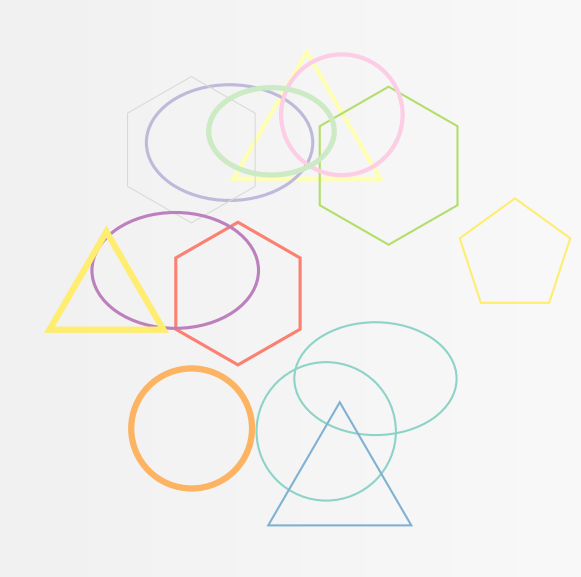[{"shape": "oval", "thickness": 1, "radius": 0.7, "center": [0.646, 0.343]}, {"shape": "circle", "thickness": 1, "radius": 0.6, "center": [0.561, 0.252]}, {"shape": "triangle", "thickness": 2, "radius": 0.73, "center": [0.528, 0.763]}, {"shape": "oval", "thickness": 1.5, "radius": 0.72, "center": [0.395, 0.752]}, {"shape": "hexagon", "thickness": 1.5, "radius": 0.62, "center": [0.409, 0.491]}, {"shape": "triangle", "thickness": 1, "radius": 0.71, "center": [0.585, 0.16]}, {"shape": "circle", "thickness": 3, "radius": 0.52, "center": [0.33, 0.257]}, {"shape": "hexagon", "thickness": 1, "radius": 0.68, "center": [0.669, 0.712]}, {"shape": "circle", "thickness": 2, "radius": 0.52, "center": [0.588, 0.8]}, {"shape": "hexagon", "thickness": 0.5, "radius": 0.63, "center": [0.329, 0.74]}, {"shape": "oval", "thickness": 1.5, "radius": 0.72, "center": [0.301, 0.531]}, {"shape": "oval", "thickness": 2.5, "radius": 0.54, "center": [0.467, 0.772]}, {"shape": "pentagon", "thickness": 1, "radius": 0.5, "center": [0.886, 0.556]}, {"shape": "triangle", "thickness": 3, "radius": 0.57, "center": [0.183, 0.485]}]